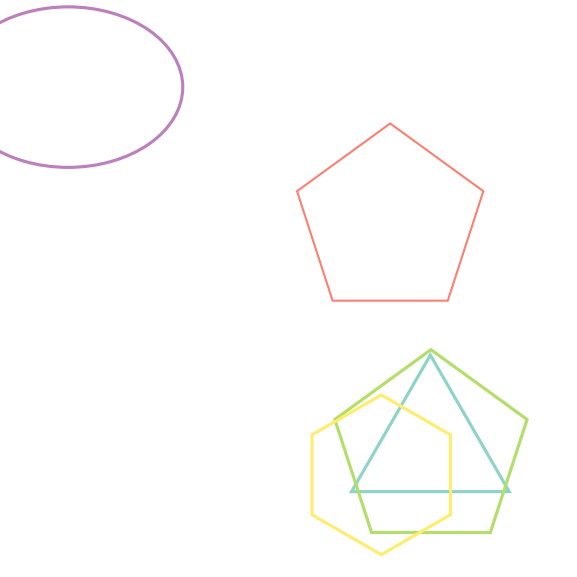[{"shape": "triangle", "thickness": 1.5, "radius": 0.79, "center": [0.745, 0.227]}, {"shape": "pentagon", "thickness": 1, "radius": 0.85, "center": [0.676, 0.616]}, {"shape": "pentagon", "thickness": 1.5, "radius": 0.87, "center": [0.746, 0.219]}, {"shape": "oval", "thickness": 1.5, "radius": 0.99, "center": [0.118, 0.848]}, {"shape": "hexagon", "thickness": 1.5, "radius": 0.69, "center": [0.66, 0.177]}]